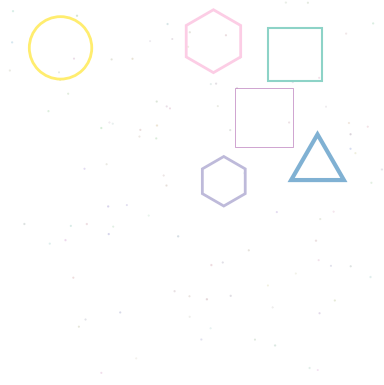[{"shape": "square", "thickness": 1.5, "radius": 0.35, "center": [0.767, 0.858]}, {"shape": "hexagon", "thickness": 2, "radius": 0.32, "center": [0.581, 0.529]}, {"shape": "triangle", "thickness": 3, "radius": 0.4, "center": [0.825, 0.572]}, {"shape": "hexagon", "thickness": 2, "radius": 0.41, "center": [0.554, 0.893]}, {"shape": "square", "thickness": 0.5, "radius": 0.38, "center": [0.686, 0.695]}, {"shape": "circle", "thickness": 2, "radius": 0.41, "center": [0.157, 0.876]}]